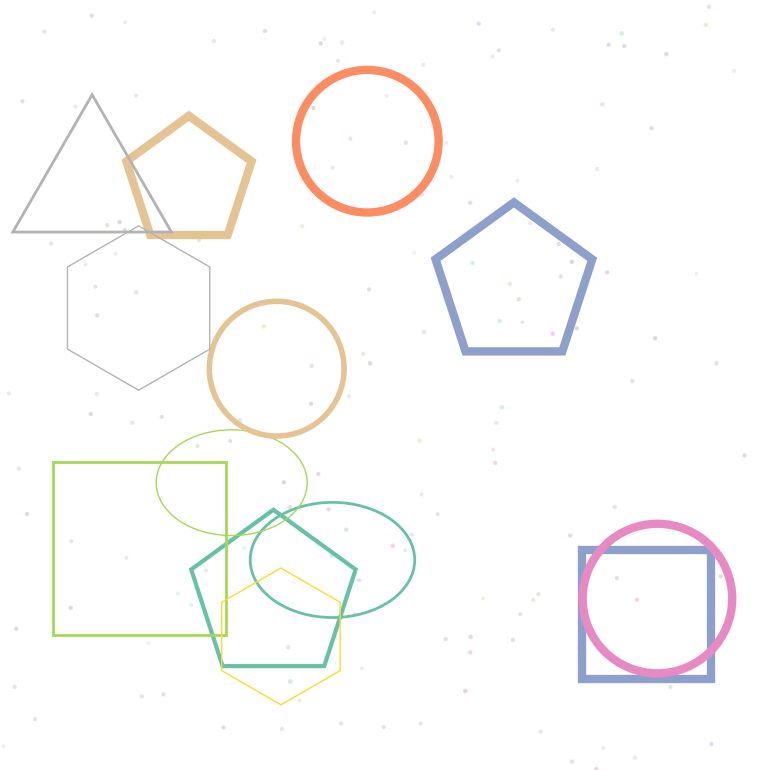[{"shape": "oval", "thickness": 1, "radius": 0.53, "center": [0.432, 0.273]}, {"shape": "pentagon", "thickness": 1.5, "radius": 0.56, "center": [0.355, 0.226]}, {"shape": "circle", "thickness": 3, "radius": 0.46, "center": [0.477, 0.817]}, {"shape": "square", "thickness": 3, "radius": 0.42, "center": [0.839, 0.202]}, {"shape": "pentagon", "thickness": 3, "radius": 0.53, "center": [0.667, 0.63]}, {"shape": "circle", "thickness": 3, "radius": 0.49, "center": [0.854, 0.223]}, {"shape": "oval", "thickness": 0.5, "radius": 0.49, "center": [0.301, 0.373]}, {"shape": "square", "thickness": 1, "radius": 0.56, "center": [0.182, 0.288]}, {"shape": "hexagon", "thickness": 0.5, "radius": 0.44, "center": [0.365, 0.173]}, {"shape": "pentagon", "thickness": 3, "radius": 0.43, "center": [0.245, 0.764]}, {"shape": "circle", "thickness": 2, "radius": 0.44, "center": [0.359, 0.521]}, {"shape": "hexagon", "thickness": 0.5, "radius": 0.53, "center": [0.18, 0.6]}, {"shape": "triangle", "thickness": 1, "radius": 0.59, "center": [0.12, 0.758]}]